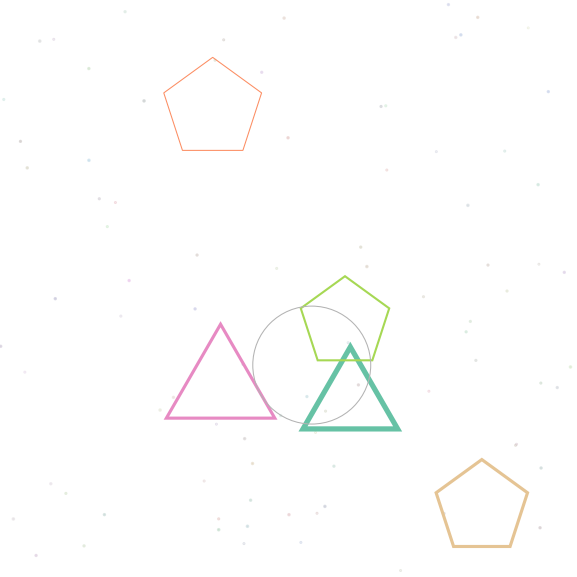[{"shape": "triangle", "thickness": 2.5, "radius": 0.47, "center": [0.607, 0.304]}, {"shape": "pentagon", "thickness": 0.5, "radius": 0.45, "center": [0.368, 0.811]}, {"shape": "triangle", "thickness": 1.5, "radius": 0.54, "center": [0.382, 0.329]}, {"shape": "pentagon", "thickness": 1, "radius": 0.4, "center": [0.597, 0.44]}, {"shape": "pentagon", "thickness": 1.5, "radius": 0.42, "center": [0.834, 0.12]}, {"shape": "circle", "thickness": 0.5, "radius": 0.51, "center": [0.54, 0.367]}]